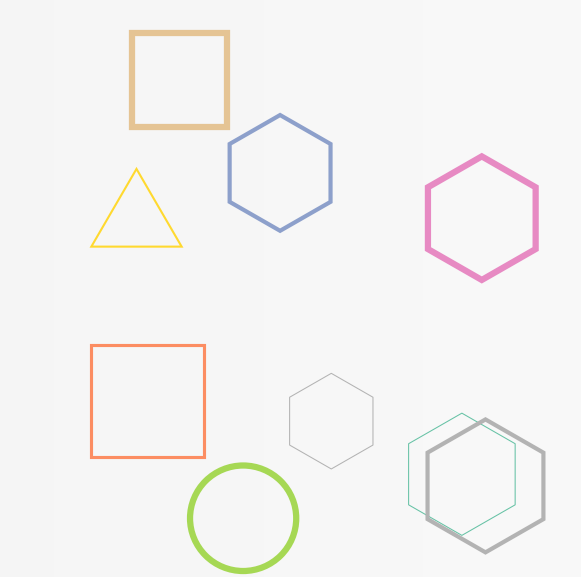[{"shape": "hexagon", "thickness": 0.5, "radius": 0.53, "center": [0.795, 0.178]}, {"shape": "square", "thickness": 1.5, "radius": 0.48, "center": [0.254, 0.305]}, {"shape": "hexagon", "thickness": 2, "radius": 0.5, "center": [0.482, 0.7]}, {"shape": "hexagon", "thickness": 3, "radius": 0.53, "center": [0.829, 0.621]}, {"shape": "circle", "thickness": 3, "radius": 0.46, "center": [0.418, 0.102]}, {"shape": "triangle", "thickness": 1, "radius": 0.45, "center": [0.235, 0.617]}, {"shape": "square", "thickness": 3, "radius": 0.41, "center": [0.31, 0.86]}, {"shape": "hexagon", "thickness": 0.5, "radius": 0.41, "center": [0.57, 0.27]}, {"shape": "hexagon", "thickness": 2, "radius": 0.58, "center": [0.835, 0.158]}]